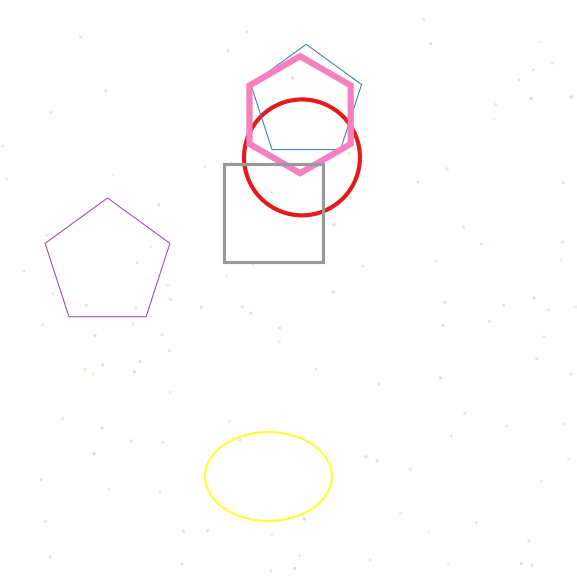[{"shape": "circle", "thickness": 2, "radius": 0.5, "center": [0.523, 0.727]}, {"shape": "pentagon", "thickness": 0.5, "radius": 0.5, "center": [0.53, 0.822]}, {"shape": "pentagon", "thickness": 0.5, "radius": 0.57, "center": [0.186, 0.543]}, {"shape": "oval", "thickness": 1, "radius": 0.55, "center": [0.465, 0.174]}, {"shape": "hexagon", "thickness": 3, "radius": 0.51, "center": [0.52, 0.801]}, {"shape": "square", "thickness": 1.5, "radius": 0.43, "center": [0.473, 0.63]}]